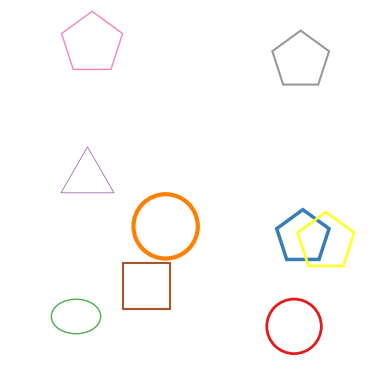[{"shape": "circle", "thickness": 2, "radius": 0.35, "center": [0.764, 0.152]}, {"shape": "pentagon", "thickness": 2.5, "radius": 0.36, "center": [0.787, 0.384]}, {"shape": "oval", "thickness": 1, "radius": 0.32, "center": [0.197, 0.178]}, {"shape": "triangle", "thickness": 0.5, "radius": 0.4, "center": [0.227, 0.539]}, {"shape": "circle", "thickness": 3, "radius": 0.42, "center": [0.43, 0.412]}, {"shape": "pentagon", "thickness": 2, "radius": 0.39, "center": [0.847, 0.372]}, {"shape": "square", "thickness": 1.5, "radius": 0.3, "center": [0.381, 0.257]}, {"shape": "pentagon", "thickness": 1, "radius": 0.42, "center": [0.239, 0.887]}, {"shape": "pentagon", "thickness": 1.5, "radius": 0.39, "center": [0.781, 0.843]}]